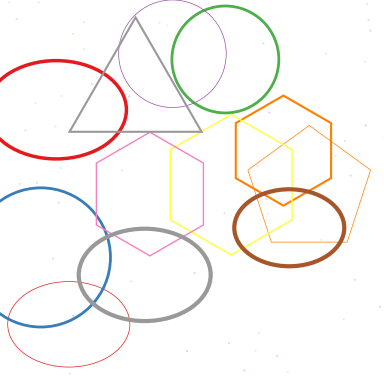[{"shape": "oval", "thickness": 0.5, "radius": 0.79, "center": [0.179, 0.158]}, {"shape": "oval", "thickness": 2.5, "radius": 0.91, "center": [0.146, 0.715]}, {"shape": "circle", "thickness": 2, "radius": 0.9, "center": [0.106, 0.331]}, {"shape": "circle", "thickness": 2, "radius": 0.69, "center": [0.585, 0.846]}, {"shape": "circle", "thickness": 0.5, "radius": 0.7, "center": [0.448, 0.86]}, {"shape": "pentagon", "thickness": 0.5, "radius": 0.84, "center": [0.803, 0.507]}, {"shape": "hexagon", "thickness": 1.5, "radius": 0.71, "center": [0.736, 0.609]}, {"shape": "hexagon", "thickness": 1, "radius": 0.91, "center": [0.601, 0.52]}, {"shape": "oval", "thickness": 3, "radius": 0.71, "center": [0.751, 0.408]}, {"shape": "hexagon", "thickness": 1, "radius": 0.8, "center": [0.389, 0.496]}, {"shape": "triangle", "thickness": 1.5, "radius": 0.99, "center": [0.352, 0.757]}, {"shape": "oval", "thickness": 3, "radius": 0.86, "center": [0.376, 0.286]}]